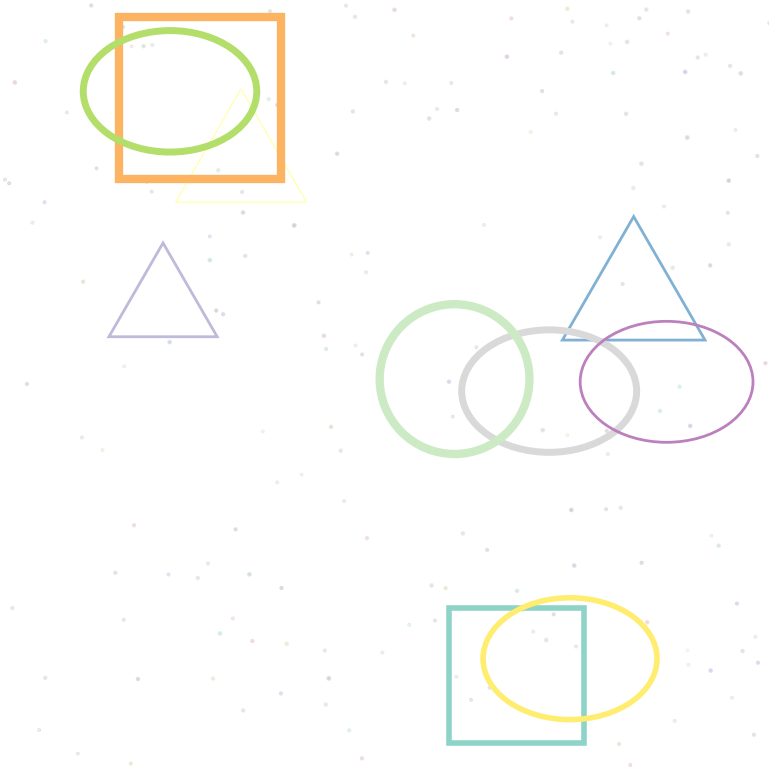[{"shape": "square", "thickness": 2, "radius": 0.44, "center": [0.671, 0.123]}, {"shape": "triangle", "thickness": 0.5, "radius": 0.49, "center": [0.313, 0.787]}, {"shape": "triangle", "thickness": 1, "radius": 0.41, "center": [0.212, 0.603]}, {"shape": "triangle", "thickness": 1, "radius": 0.53, "center": [0.823, 0.612]}, {"shape": "square", "thickness": 3, "radius": 0.53, "center": [0.259, 0.873]}, {"shape": "oval", "thickness": 2.5, "radius": 0.56, "center": [0.221, 0.881]}, {"shape": "oval", "thickness": 2.5, "radius": 0.57, "center": [0.713, 0.492]}, {"shape": "oval", "thickness": 1, "radius": 0.56, "center": [0.866, 0.504]}, {"shape": "circle", "thickness": 3, "radius": 0.49, "center": [0.59, 0.508]}, {"shape": "oval", "thickness": 2, "radius": 0.57, "center": [0.74, 0.145]}]